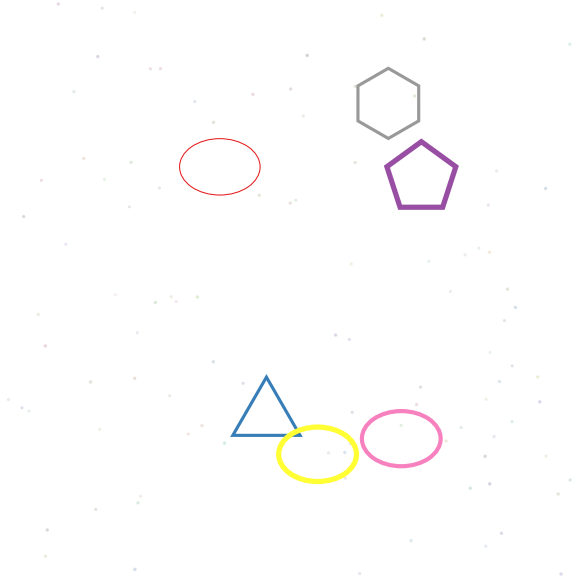[{"shape": "oval", "thickness": 0.5, "radius": 0.35, "center": [0.381, 0.71]}, {"shape": "triangle", "thickness": 1.5, "radius": 0.34, "center": [0.461, 0.279]}, {"shape": "pentagon", "thickness": 2.5, "radius": 0.31, "center": [0.73, 0.691]}, {"shape": "oval", "thickness": 2.5, "radius": 0.34, "center": [0.55, 0.212]}, {"shape": "oval", "thickness": 2, "radius": 0.34, "center": [0.695, 0.24]}, {"shape": "hexagon", "thickness": 1.5, "radius": 0.3, "center": [0.672, 0.82]}]